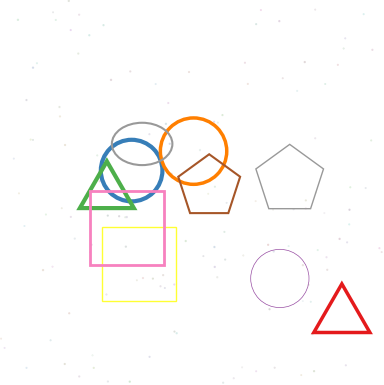[{"shape": "triangle", "thickness": 2.5, "radius": 0.42, "center": [0.888, 0.178]}, {"shape": "circle", "thickness": 3, "radius": 0.4, "center": [0.342, 0.557]}, {"shape": "triangle", "thickness": 3, "radius": 0.4, "center": [0.278, 0.5]}, {"shape": "circle", "thickness": 0.5, "radius": 0.38, "center": [0.727, 0.277]}, {"shape": "circle", "thickness": 2.5, "radius": 0.43, "center": [0.503, 0.607]}, {"shape": "square", "thickness": 1, "radius": 0.48, "center": [0.361, 0.314]}, {"shape": "pentagon", "thickness": 1.5, "radius": 0.42, "center": [0.543, 0.515]}, {"shape": "square", "thickness": 2, "radius": 0.48, "center": [0.33, 0.407]}, {"shape": "oval", "thickness": 1.5, "radius": 0.39, "center": [0.369, 0.626]}, {"shape": "pentagon", "thickness": 1, "radius": 0.46, "center": [0.752, 0.533]}]